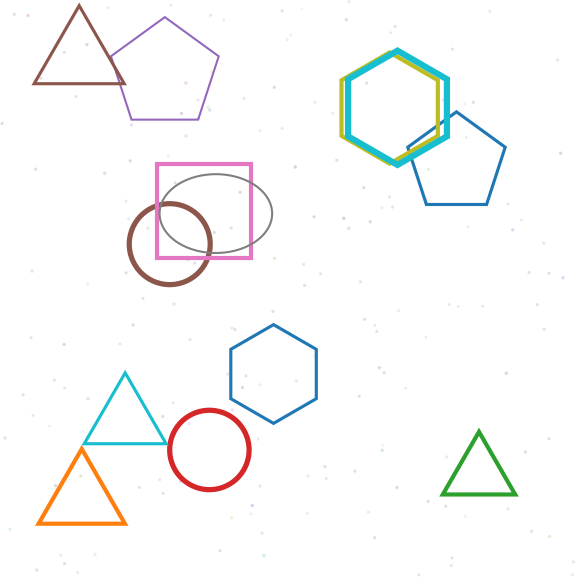[{"shape": "hexagon", "thickness": 1.5, "radius": 0.43, "center": [0.474, 0.352]}, {"shape": "pentagon", "thickness": 1.5, "radius": 0.44, "center": [0.79, 0.717]}, {"shape": "triangle", "thickness": 2, "radius": 0.43, "center": [0.142, 0.135]}, {"shape": "triangle", "thickness": 2, "radius": 0.36, "center": [0.829, 0.179]}, {"shape": "circle", "thickness": 2.5, "radius": 0.34, "center": [0.363, 0.22]}, {"shape": "pentagon", "thickness": 1, "radius": 0.49, "center": [0.285, 0.871]}, {"shape": "circle", "thickness": 2.5, "radius": 0.35, "center": [0.294, 0.576]}, {"shape": "triangle", "thickness": 1.5, "radius": 0.45, "center": [0.137, 0.899]}, {"shape": "square", "thickness": 2, "radius": 0.41, "center": [0.353, 0.634]}, {"shape": "oval", "thickness": 1, "radius": 0.49, "center": [0.374, 0.629]}, {"shape": "hexagon", "thickness": 2, "radius": 0.48, "center": [0.675, 0.812]}, {"shape": "hexagon", "thickness": 3, "radius": 0.49, "center": [0.688, 0.812]}, {"shape": "triangle", "thickness": 1.5, "radius": 0.41, "center": [0.217, 0.272]}]